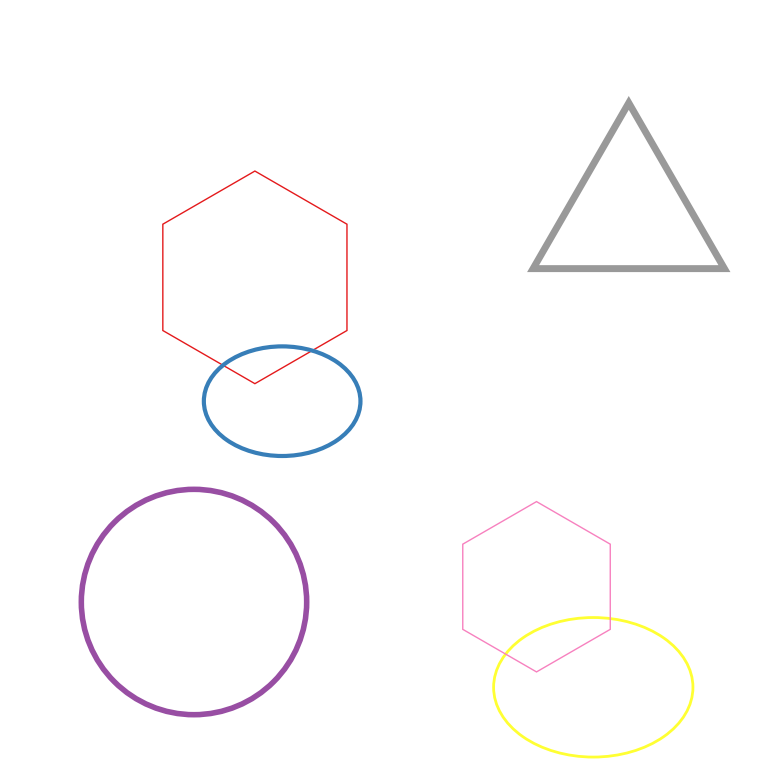[{"shape": "hexagon", "thickness": 0.5, "radius": 0.69, "center": [0.331, 0.64]}, {"shape": "oval", "thickness": 1.5, "radius": 0.51, "center": [0.366, 0.479]}, {"shape": "circle", "thickness": 2, "radius": 0.73, "center": [0.252, 0.218]}, {"shape": "oval", "thickness": 1, "radius": 0.65, "center": [0.77, 0.107]}, {"shape": "hexagon", "thickness": 0.5, "radius": 0.55, "center": [0.697, 0.238]}, {"shape": "triangle", "thickness": 2.5, "radius": 0.72, "center": [0.817, 0.723]}]